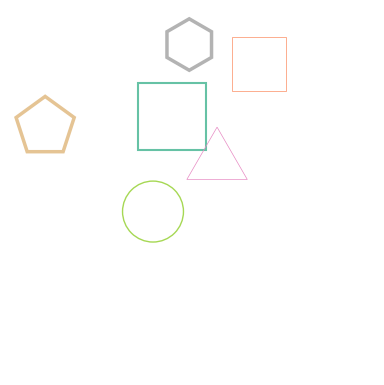[{"shape": "square", "thickness": 1.5, "radius": 0.44, "center": [0.447, 0.698]}, {"shape": "square", "thickness": 0.5, "radius": 0.35, "center": [0.672, 0.833]}, {"shape": "triangle", "thickness": 0.5, "radius": 0.45, "center": [0.564, 0.579]}, {"shape": "circle", "thickness": 1, "radius": 0.4, "center": [0.397, 0.45]}, {"shape": "pentagon", "thickness": 2.5, "radius": 0.4, "center": [0.117, 0.67]}, {"shape": "hexagon", "thickness": 2.5, "radius": 0.33, "center": [0.492, 0.884]}]